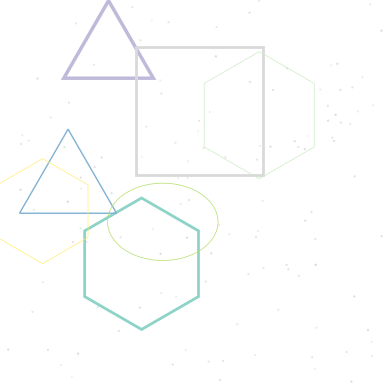[{"shape": "hexagon", "thickness": 2, "radius": 0.85, "center": [0.368, 0.315]}, {"shape": "triangle", "thickness": 2.5, "radius": 0.67, "center": [0.282, 0.864]}, {"shape": "triangle", "thickness": 1, "radius": 0.73, "center": [0.177, 0.519]}, {"shape": "oval", "thickness": 0.5, "radius": 0.72, "center": [0.423, 0.424]}, {"shape": "square", "thickness": 2, "radius": 0.83, "center": [0.518, 0.711]}, {"shape": "hexagon", "thickness": 0.5, "radius": 0.83, "center": [0.673, 0.701]}, {"shape": "hexagon", "thickness": 0.5, "radius": 0.68, "center": [0.111, 0.452]}]